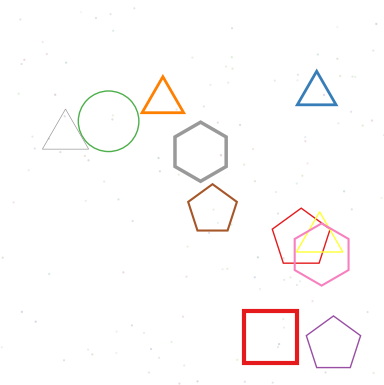[{"shape": "square", "thickness": 3, "radius": 0.34, "center": [0.702, 0.125]}, {"shape": "pentagon", "thickness": 1, "radius": 0.39, "center": [0.782, 0.38]}, {"shape": "triangle", "thickness": 2, "radius": 0.29, "center": [0.823, 0.757]}, {"shape": "circle", "thickness": 1, "radius": 0.39, "center": [0.282, 0.685]}, {"shape": "pentagon", "thickness": 1, "radius": 0.37, "center": [0.866, 0.105]}, {"shape": "triangle", "thickness": 2, "radius": 0.31, "center": [0.423, 0.738]}, {"shape": "triangle", "thickness": 1, "radius": 0.35, "center": [0.83, 0.38]}, {"shape": "pentagon", "thickness": 1.5, "radius": 0.33, "center": [0.552, 0.455]}, {"shape": "hexagon", "thickness": 1.5, "radius": 0.4, "center": [0.835, 0.339]}, {"shape": "triangle", "thickness": 0.5, "radius": 0.35, "center": [0.17, 0.647]}, {"shape": "hexagon", "thickness": 2.5, "radius": 0.38, "center": [0.521, 0.606]}]